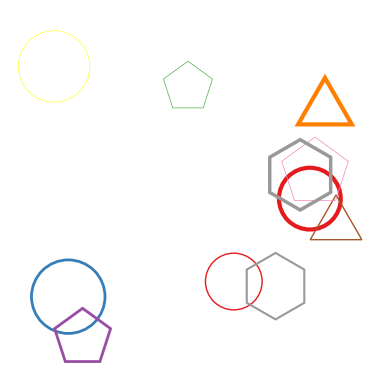[{"shape": "circle", "thickness": 1, "radius": 0.37, "center": [0.607, 0.269]}, {"shape": "circle", "thickness": 3, "radius": 0.4, "center": [0.805, 0.484]}, {"shape": "circle", "thickness": 2, "radius": 0.48, "center": [0.177, 0.229]}, {"shape": "pentagon", "thickness": 0.5, "radius": 0.34, "center": [0.488, 0.774]}, {"shape": "pentagon", "thickness": 2, "radius": 0.38, "center": [0.215, 0.123]}, {"shape": "triangle", "thickness": 3, "radius": 0.4, "center": [0.844, 0.717]}, {"shape": "circle", "thickness": 0.5, "radius": 0.46, "center": [0.14, 0.828]}, {"shape": "triangle", "thickness": 1, "radius": 0.39, "center": [0.873, 0.416]}, {"shape": "pentagon", "thickness": 0.5, "radius": 0.45, "center": [0.818, 0.553]}, {"shape": "hexagon", "thickness": 2.5, "radius": 0.46, "center": [0.78, 0.546]}, {"shape": "hexagon", "thickness": 1.5, "radius": 0.43, "center": [0.716, 0.257]}]